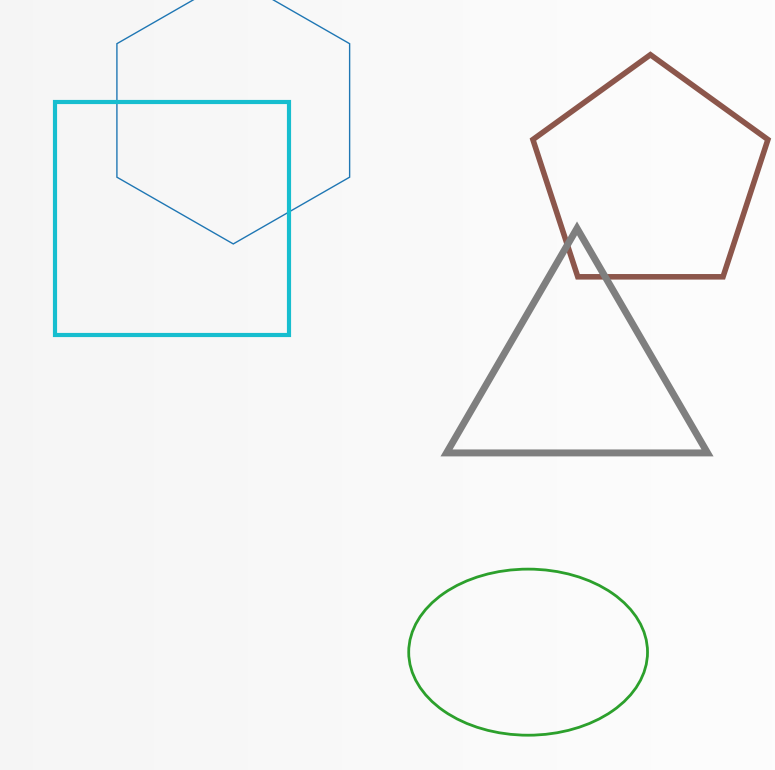[{"shape": "hexagon", "thickness": 0.5, "radius": 0.87, "center": [0.301, 0.857]}, {"shape": "oval", "thickness": 1, "radius": 0.77, "center": [0.681, 0.153]}, {"shape": "pentagon", "thickness": 2, "radius": 0.8, "center": [0.839, 0.769]}, {"shape": "triangle", "thickness": 2.5, "radius": 0.97, "center": [0.745, 0.509]}, {"shape": "square", "thickness": 1.5, "radius": 0.76, "center": [0.222, 0.716]}]